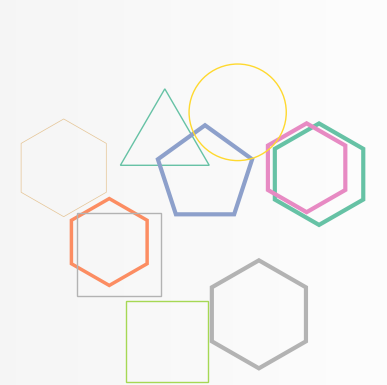[{"shape": "hexagon", "thickness": 3, "radius": 0.66, "center": [0.823, 0.548]}, {"shape": "triangle", "thickness": 1, "radius": 0.66, "center": [0.425, 0.637]}, {"shape": "hexagon", "thickness": 2.5, "radius": 0.56, "center": [0.282, 0.371]}, {"shape": "pentagon", "thickness": 3, "radius": 0.64, "center": [0.529, 0.547]}, {"shape": "hexagon", "thickness": 3, "radius": 0.58, "center": [0.791, 0.564]}, {"shape": "square", "thickness": 1, "radius": 0.53, "center": [0.432, 0.113]}, {"shape": "circle", "thickness": 1, "radius": 0.63, "center": [0.613, 0.708]}, {"shape": "hexagon", "thickness": 0.5, "radius": 0.63, "center": [0.164, 0.564]}, {"shape": "square", "thickness": 1, "radius": 0.54, "center": [0.307, 0.339]}, {"shape": "hexagon", "thickness": 3, "radius": 0.7, "center": [0.668, 0.184]}]